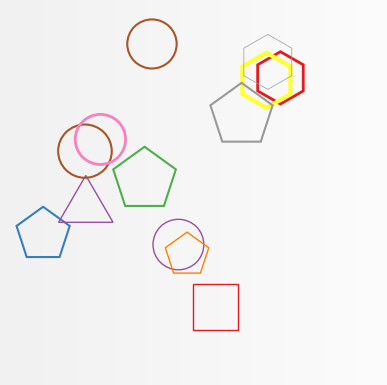[{"shape": "hexagon", "thickness": 2, "radius": 0.34, "center": [0.724, 0.798]}, {"shape": "square", "thickness": 1, "radius": 0.29, "center": [0.556, 0.203]}, {"shape": "pentagon", "thickness": 1.5, "radius": 0.36, "center": [0.111, 0.391]}, {"shape": "pentagon", "thickness": 1.5, "radius": 0.42, "center": [0.373, 0.534]}, {"shape": "triangle", "thickness": 1, "radius": 0.41, "center": [0.221, 0.463]}, {"shape": "circle", "thickness": 1, "radius": 0.33, "center": [0.46, 0.365]}, {"shape": "pentagon", "thickness": 1, "radius": 0.29, "center": [0.483, 0.338]}, {"shape": "hexagon", "thickness": 3, "radius": 0.36, "center": [0.688, 0.791]}, {"shape": "circle", "thickness": 1.5, "radius": 0.35, "center": [0.219, 0.607]}, {"shape": "circle", "thickness": 1.5, "radius": 0.32, "center": [0.392, 0.886]}, {"shape": "circle", "thickness": 2, "radius": 0.32, "center": [0.259, 0.638]}, {"shape": "pentagon", "thickness": 1.5, "radius": 0.42, "center": [0.623, 0.7]}, {"shape": "hexagon", "thickness": 0.5, "radius": 0.36, "center": [0.691, 0.839]}]